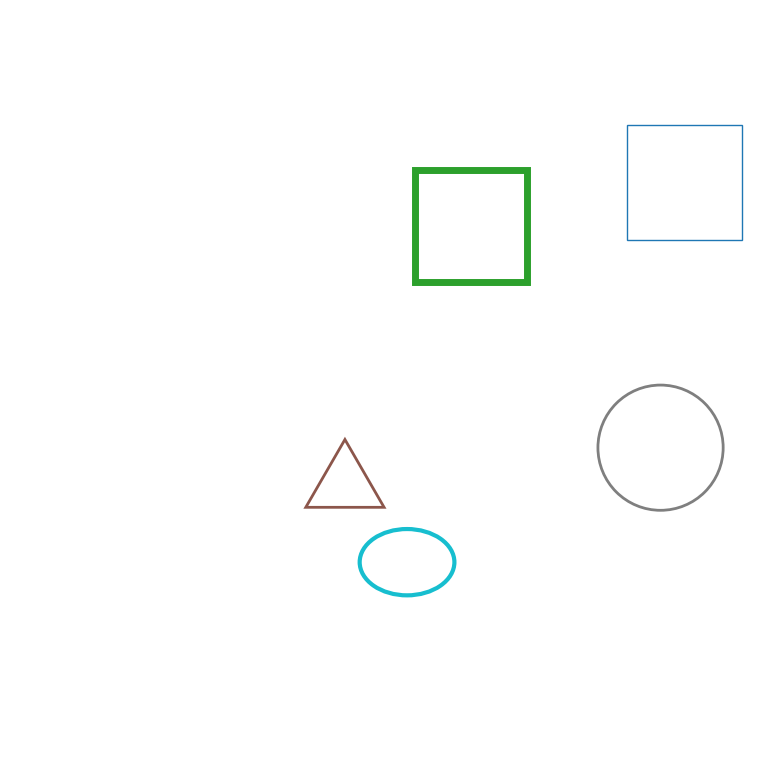[{"shape": "square", "thickness": 0.5, "radius": 0.37, "center": [0.889, 0.763]}, {"shape": "square", "thickness": 2.5, "radius": 0.36, "center": [0.612, 0.706]}, {"shape": "triangle", "thickness": 1, "radius": 0.29, "center": [0.448, 0.371]}, {"shape": "circle", "thickness": 1, "radius": 0.41, "center": [0.858, 0.419]}, {"shape": "oval", "thickness": 1.5, "radius": 0.31, "center": [0.529, 0.27]}]